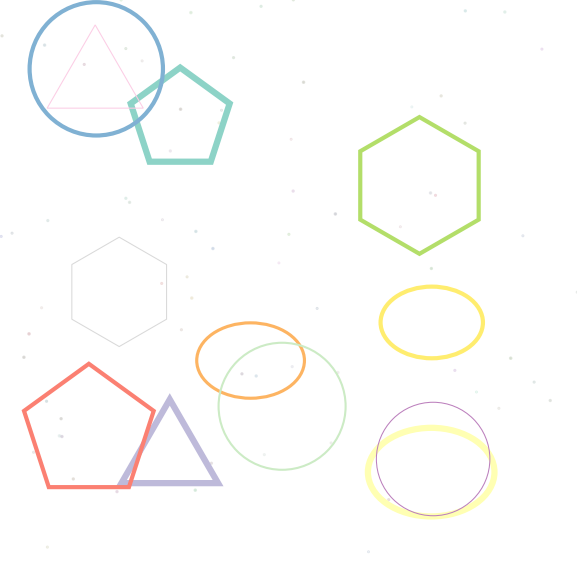[{"shape": "pentagon", "thickness": 3, "radius": 0.45, "center": [0.312, 0.792]}, {"shape": "oval", "thickness": 3, "radius": 0.55, "center": [0.747, 0.182]}, {"shape": "triangle", "thickness": 3, "radius": 0.48, "center": [0.294, 0.211]}, {"shape": "pentagon", "thickness": 2, "radius": 0.59, "center": [0.154, 0.251]}, {"shape": "circle", "thickness": 2, "radius": 0.58, "center": [0.167, 0.88]}, {"shape": "oval", "thickness": 1.5, "radius": 0.47, "center": [0.434, 0.375]}, {"shape": "hexagon", "thickness": 2, "radius": 0.59, "center": [0.726, 0.678]}, {"shape": "triangle", "thickness": 0.5, "radius": 0.48, "center": [0.165, 0.86]}, {"shape": "hexagon", "thickness": 0.5, "radius": 0.47, "center": [0.206, 0.494]}, {"shape": "circle", "thickness": 0.5, "radius": 0.49, "center": [0.75, 0.204]}, {"shape": "circle", "thickness": 1, "radius": 0.55, "center": [0.488, 0.296]}, {"shape": "oval", "thickness": 2, "radius": 0.44, "center": [0.748, 0.441]}]